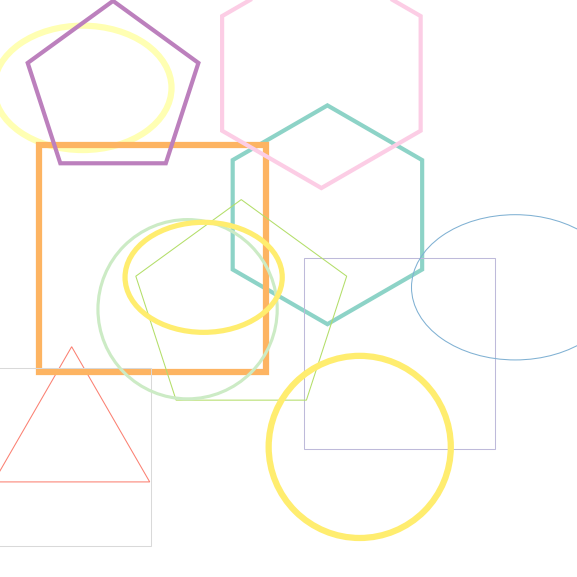[{"shape": "hexagon", "thickness": 2, "radius": 0.95, "center": [0.567, 0.627]}, {"shape": "oval", "thickness": 3, "radius": 0.77, "center": [0.143, 0.847]}, {"shape": "square", "thickness": 0.5, "radius": 0.83, "center": [0.692, 0.387]}, {"shape": "triangle", "thickness": 0.5, "radius": 0.78, "center": [0.124, 0.243]}, {"shape": "oval", "thickness": 0.5, "radius": 0.9, "center": [0.892, 0.502]}, {"shape": "square", "thickness": 3, "radius": 0.98, "center": [0.265, 0.551]}, {"shape": "pentagon", "thickness": 0.5, "radius": 0.96, "center": [0.418, 0.462]}, {"shape": "hexagon", "thickness": 2, "radius": 0.99, "center": [0.557, 0.872]}, {"shape": "square", "thickness": 0.5, "radius": 0.77, "center": [0.107, 0.208]}, {"shape": "pentagon", "thickness": 2, "radius": 0.78, "center": [0.196, 0.842]}, {"shape": "circle", "thickness": 1.5, "radius": 0.78, "center": [0.325, 0.464]}, {"shape": "oval", "thickness": 2.5, "radius": 0.68, "center": [0.353, 0.519]}, {"shape": "circle", "thickness": 3, "radius": 0.79, "center": [0.623, 0.225]}]